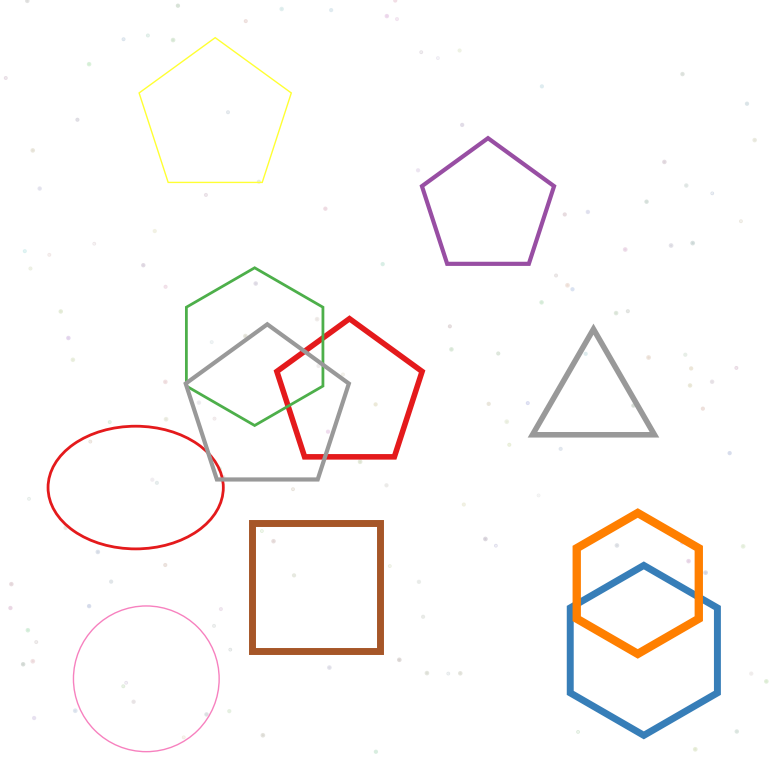[{"shape": "oval", "thickness": 1, "radius": 0.57, "center": [0.176, 0.367]}, {"shape": "pentagon", "thickness": 2, "radius": 0.5, "center": [0.454, 0.487]}, {"shape": "hexagon", "thickness": 2.5, "radius": 0.55, "center": [0.836, 0.155]}, {"shape": "hexagon", "thickness": 1, "radius": 0.51, "center": [0.331, 0.55]}, {"shape": "pentagon", "thickness": 1.5, "radius": 0.45, "center": [0.634, 0.73]}, {"shape": "hexagon", "thickness": 3, "radius": 0.46, "center": [0.828, 0.242]}, {"shape": "pentagon", "thickness": 0.5, "radius": 0.52, "center": [0.279, 0.847]}, {"shape": "square", "thickness": 2.5, "radius": 0.42, "center": [0.41, 0.238]}, {"shape": "circle", "thickness": 0.5, "radius": 0.47, "center": [0.19, 0.118]}, {"shape": "pentagon", "thickness": 1.5, "radius": 0.56, "center": [0.347, 0.467]}, {"shape": "triangle", "thickness": 2, "radius": 0.46, "center": [0.771, 0.481]}]